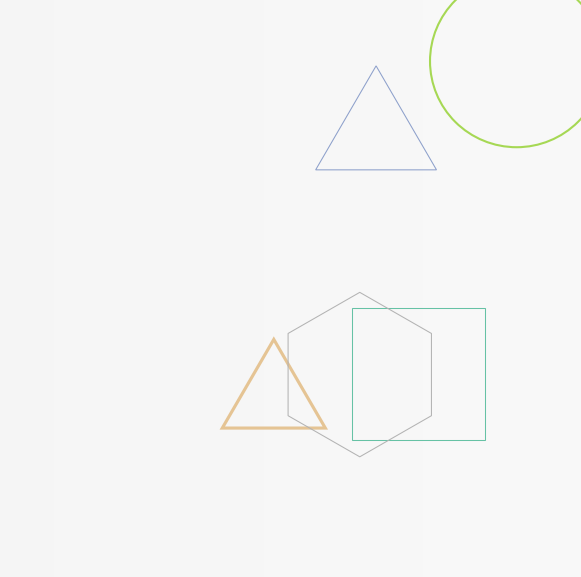[{"shape": "square", "thickness": 0.5, "radius": 0.57, "center": [0.72, 0.352]}, {"shape": "triangle", "thickness": 0.5, "radius": 0.6, "center": [0.647, 0.765]}, {"shape": "circle", "thickness": 1, "radius": 0.75, "center": [0.889, 0.893]}, {"shape": "triangle", "thickness": 1.5, "radius": 0.51, "center": [0.471, 0.309]}, {"shape": "hexagon", "thickness": 0.5, "radius": 0.71, "center": [0.619, 0.351]}]